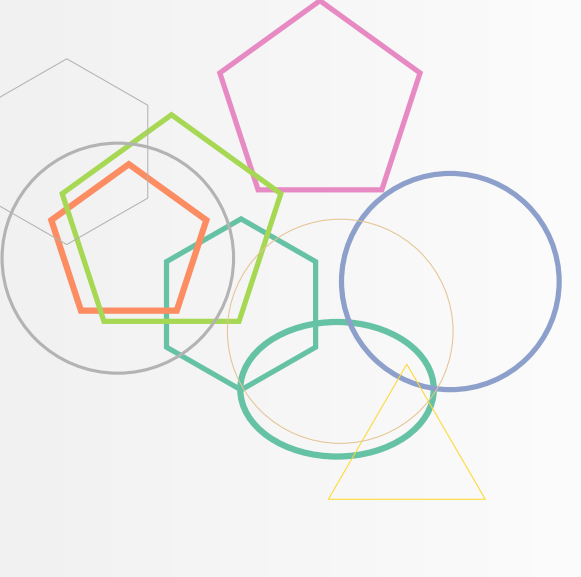[{"shape": "oval", "thickness": 3, "radius": 0.83, "center": [0.58, 0.325]}, {"shape": "hexagon", "thickness": 2.5, "radius": 0.74, "center": [0.415, 0.472]}, {"shape": "pentagon", "thickness": 3, "radius": 0.7, "center": [0.222, 0.575]}, {"shape": "circle", "thickness": 2.5, "radius": 0.94, "center": [0.775, 0.512]}, {"shape": "pentagon", "thickness": 2.5, "radius": 0.91, "center": [0.55, 0.817]}, {"shape": "pentagon", "thickness": 2.5, "radius": 0.99, "center": [0.295, 0.603]}, {"shape": "triangle", "thickness": 0.5, "radius": 0.78, "center": [0.7, 0.213]}, {"shape": "circle", "thickness": 0.5, "radius": 0.97, "center": [0.585, 0.426]}, {"shape": "hexagon", "thickness": 0.5, "radius": 0.8, "center": [0.115, 0.737]}, {"shape": "circle", "thickness": 1.5, "radius": 1.0, "center": [0.203, 0.552]}]